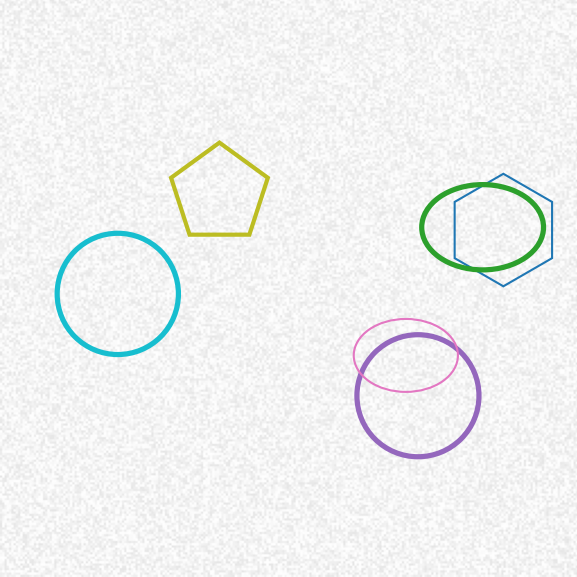[{"shape": "hexagon", "thickness": 1, "radius": 0.49, "center": [0.872, 0.601]}, {"shape": "oval", "thickness": 2.5, "radius": 0.53, "center": [0.836, 0.606]}, {"shape": "circle", "thickness": 2.5, "radius": 0.53, "center": [0.724, 0.314]}, {"shape": "oval", "thickness": 1, "radius": 0.45, "center": [0.703, 0.384]}, {"shape": "pentagon", "thickness": 2, "radius": 0.44, "center": [0.38, 0.664]}, {"shape": "circle", "thickness": 2.5, "radius": 0.52, "center": [0.204, 0.49]}]